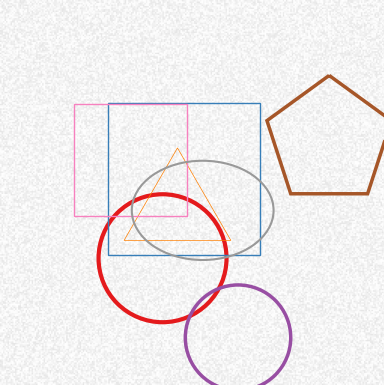[{"shape": "circle", "thickness": 3, "radius": 0.83, "center": [0.422, 0.329]}, {"shape": "square", "thickness": 1, "radius": 0.99, "center": [0.478, 0.535]}, {"shape": "circle", "thickness": 2.5, "radius": 0.68, "center": [0.618, 0.123]}, {"shape": "triangle", "thickness": 0.5, "radius": 0.8, "center": [0.461, 0.456]}, {"shape": "pentagon", "thickness": 2.5, "radius": 0.85, "center": [0.855, 0.634]}, {"shape": "square", "thickness": 1, "radius": 0.73, "center": [0.339, 0.584]}, {"shape": "oval", "thickness": 1.5, "radius": 0.92, "center": [0.526, 0.454]}]